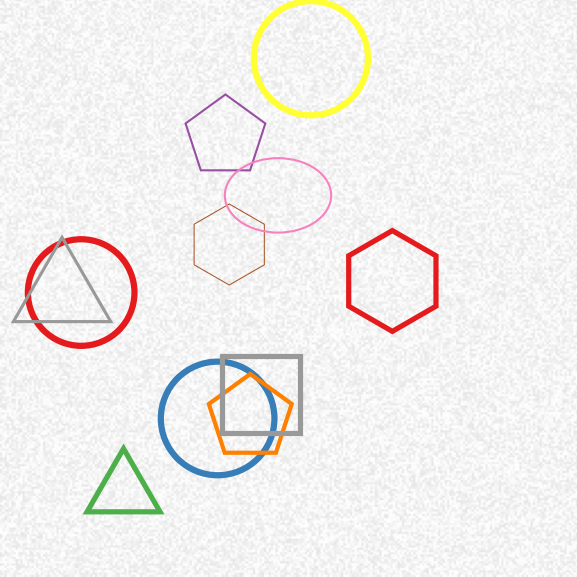[{"shape": "circle", "thickness": 3, "radius": 0.46, "center": [0.141, 0.493]}, {"shape": "hexagon", "thickness": 2.5, "radius": 0.44, "center": [0.679, 0.513]}, {"shape": "circle", "thickness": 3, "radius": 0.49, "center": [0.377, 0.275]}, {"shape": "triangle", "thickness": 2.5, "radius": 0.36, "center": [0.214, 0.149]}, {"shape": "pentagon", "thickness": 1, "radius": 0.36, "center": [0.39, 0.763]}, {"shape": "pentagon", "thickness": 2, "radius": 0.38, "center": [0.433, 0.276]}, {"shape": "circle", "thickness": 3, "radius": 0.49, "center": [0.538, 0.898]}, {"shape": "hexagon", "thickness": 0.5, "radius": 0.35, "center": [0.397, 0.576]}, {"shape": "oval", "thickness": 1, "radius": 0.46, "center": [0.481, 0.661]}, {"shape": "triangle", "thickness": 1.5, "radius": 0.49, "center": [0.107, 0.491]}, {"shape": "square", "thickness": 2.5, "radius": 0.33, "center": [0.452, 0.316]}]